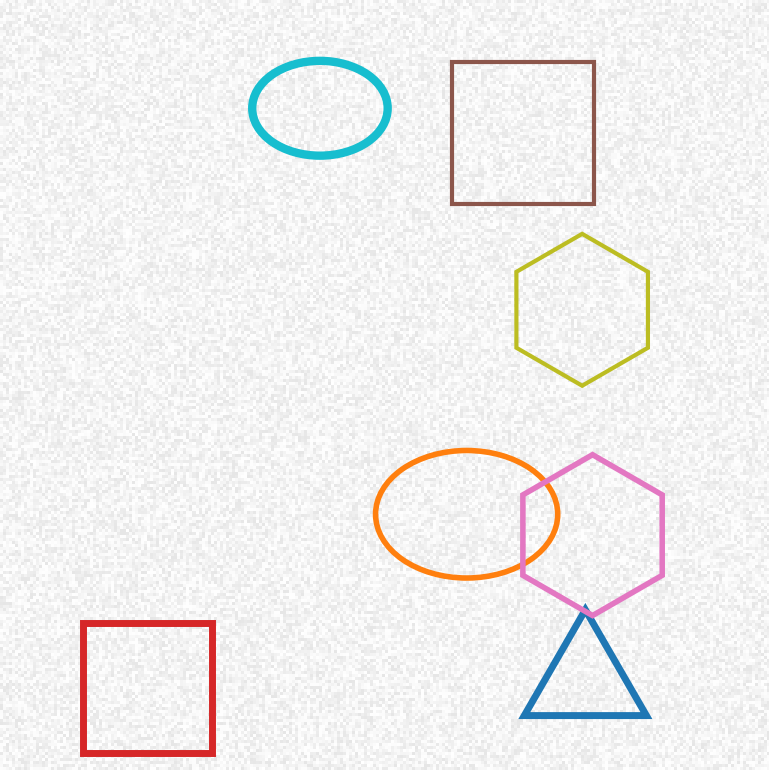[{"shape": "triangle", "thickness": 2.5, "radius": 0.46, "center": [0.76, 0.116]}, {"shape": "oval", "thickness": 2, "radius": 0.59, "center": [0.606, 0.332]}, {"shape": "square", "thickness": 2.5, "radius": 0.42, "center": [0.192, 0.106]}, {"shape": "square", "thickness": 1.5, "radius": 0.46, "center": [0.679, 0.827]}, {"shape": "hexagon", "thickness": 2, "radius": 0.52, "center": [0.77, 0.305]}, {"shape": "hexagon", "thickness": 1.5, "radius": 0.49, "center": [0.756, 0.598]}, {"shape": "oval", "thickness": 3, "radius": 0.44, "center": [0.416, 0.859]}]